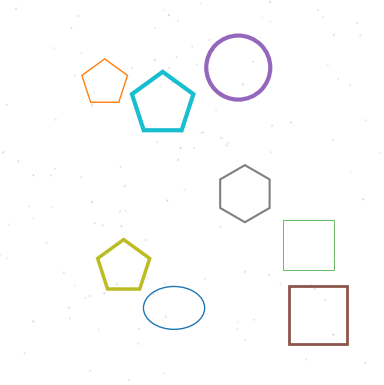[{"shape": "oval", "thickness": 1, "radius": 0.4, "center": [0.452, 0.2]}, {"shape": "pentagon", "thickness": 1, "radius": 0.31, "center": [0.272, 0.785]}, {"shape": "square", "thickness": 0.5, "radius": 0.33, "center": [0.802, 0.364]}, {"shape": "circle", "thickness": 3, "radius": 0.42, "center": [0.619, 0.824]}, {"shape": "square", "thickness": 2, "radius": 0.38, "center": [0.826, 0.183]}, {"shape": "hexagon", "thickness": 1.5, "radius": 0.37, "center": [0.636, 0.497]}, {"shape": "pentagon", "thickness": 2.5, "radius": 0.36, "center": [0.321, 0.307]}, {"shape": "pentagon", "thickness": 3, "radius": 0.42, "center": [0.423, 0.73]}]